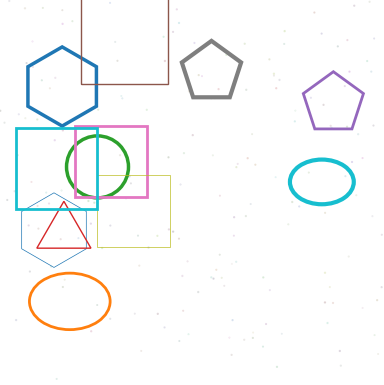[{"shape": "hexagon", "thickness": 2.5, "radius": 0.51, "center": [0.161, 0.775]}, {"shape": "hexagon", "thickness": 0.5, "radius": 0.48, "center": [0.14, 0.402]}, {"shape": "oval", "thickness": 2, "radius": 0.52, "center": [0.181, 0.217]}, {"shape": "circle", "thickness": 2.5, "radius": 0.4, "center": [0.253, 0.567]}, {"shape": "triangle", "thickness": 1, "radius": 0.41, "center": [0.166, 0.396]}, {"shape": "pentagon", "thickness": 2, "radius": 0.41, "center": [0.866, 0.732]}, {"shape": "square", "thickness": 1, "radius": 0.56, "center": [0.324, 0.894]}, {"shape": "square", "thickness": 2, "radius": 0.47, "center": [0.288, 0.58]}, {"shape": "pentagon", "thickness": 3, "radius": 0.4, "center": [0.549, 0.813]}, {"shape": "square", "thickness": 0.5, "radius": 0.47, "center": [0.347, 0.452]}, {"shape": "oval", "thickness": 3, "radius": 0.41, "center": [0.836, 0.527]}, {"shape": "square", "thickness": 2, "radius": 0.52, "center": [0.147, 0.562]}]